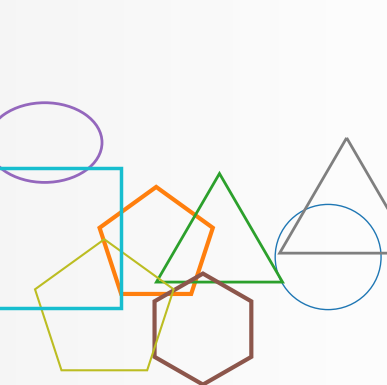[{"shape": "circle", "thickness": 1, "radius": 0.68, "center": [0.847, 0.332]}, {"shape": "pentagon", "thickness": 3, "radius": 0.77, "center": [0.403, 0.361]}, {"shape": "triangle", "thickness": 2, "radius": 0.94, "center": [0.566, 0.361]}, {"shape": "oval", "thickness": 2, "radius": 0.74, "center": [0.115, 0.63]}, {"shape": "hexagon", "thickness": 3, "radius": 0.72, "center": [0.524, 0.145]}, {"shape": "triangle", "thickness": 2, "radius": 1.0, "center": [0.895, 0.442]}, {"shape": "pentagon", "thickness": 1.5, "radius": 0.94, "center": [0.269, 0.19]}, {"shape": "square", "thickness": 2.5, "radius": 0.91, "center": [0.13, 0.381]}]